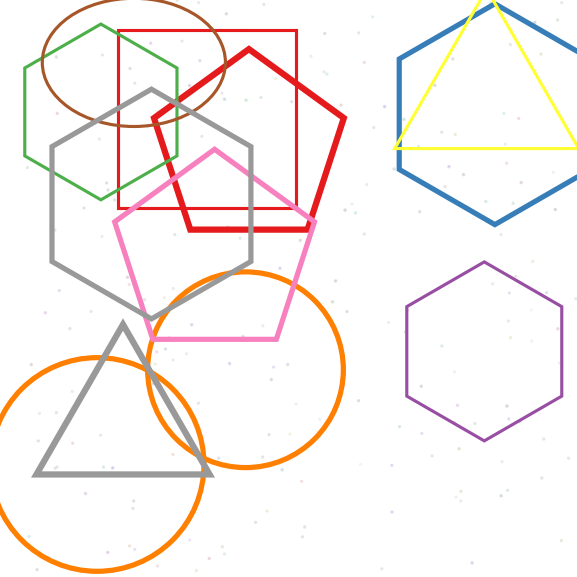[{"shape": "square", "thickness": 1.5, "radius": 0.77, "center": [0.358, 0.793]}, {"shape": "pentagon", "thickness": 3, "radius": 0.86, "center": [0.431, 0.741]}, {"shape": "hexagon", "thickness": 2.5, "radius": 0.96, "center": [0.857, 0.801]}, {"shape": "hexagon", "thickness": 1.5, "radius": 0.76, "center": [0.175, 0.805]}, {"shape": "hexagon", "thickness": 1.5, "radius": 0.77, "center": [0.839, 0.391]}, {"shape": "circle", "thickness": 2.5, "radius": 0.92, "center": [0.168, 0.195]}, {"shape": "circle", "thickness": 2.5, "radius": 0.85, "center": [0.425, 0.359]}, {"shape": "triangle", "thickness": 1.5, "radius": 0.92, "center": [0.843, 0.834]}, {"shape": "oval", "thickness": 1.5, "radius": 0.79, "center": [0.232, 0.891]}, {"shape": "pentagon", "thickness": 2.5, "radius": 0.91, "center": [0.372, 0.559]}, {"shape": "triangle", "thickness": 3, "radius": 0.87, "center": [0.213, 0.264]}, {"shape": "hexagon", "thickness": 2.5, "radius": 0.99, "center": [0.262, 0.646]}]